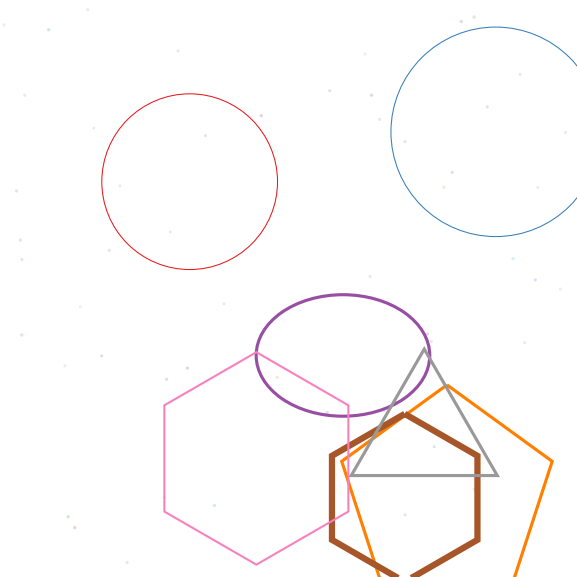[{"shape": "circle", "thickness": 0.5, "radius": 0.76, "center": [0.328, 0.685]}, {"shape": "circle", "thickness": 0.5, "radius": 0.91, "center": [0.858, 0.771]}, {"shape": "oval", "thickness": 1.5, "radius": 0.75, "center": [0.594, 0.384]}, {"shape": "pentagon", "thickness": 1.5, "radius": 0.96, "center": [0.774, 0.141]}, {"shape": "hexagon", "thickness": 3, "radius": 0.73, "center": [0.701, 0.137]}, {"shape": "hexagon", "thickness": 1, "radius": 0.92, "center": [0.444, 0.205]}, {"shape": "triangle", "thickness": 1.5, "radius": 0.73, "center": [0.735, 0.249]}]